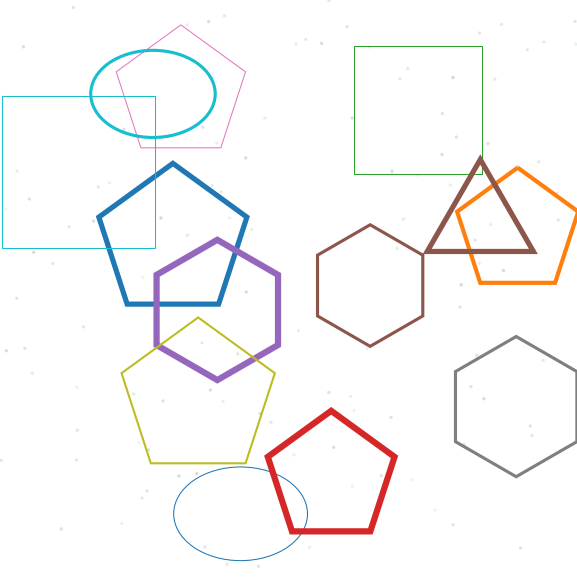[{"shape": "pentagon", "thickness": 2.5, "radius": 0.67, "center": [0.299, 0.582]}, {"shape": "oval", "thickness": 0.5, "radius": 0.58, "center": [0.417, 0.109]}, {"shape": "pentagon", "thickness": 2, "radius": 0.55, "center": [0.896, 0.599]}, {"shape": "square", "thickness": 0.5, "radius": 0.56, "center": [0.724, 0.809]}, {"shape": "pentagon", "thickness": 3, "radius": 0.58, "center": [0.573, 0.172]}, {"shape": "hexagon", "thickness": 3, "radius": 0.61, "center": [0.376, 0.462]}, {"shape": "hexagon", "thickness": 1.5, "radius": 0.53, "center": [0.641, 0.505]}, {"shape": "triangle", "thickness": 2.5, "radius": 0.53, "center": [0.832, 0.617]}, {"shape": "pentagon", "thickness": 0.5, "radius": 0.59, "center": [0.313, 0.838]}, {"shape": "hexagon", "thickness": 1.5, "radius": 0.61, "center": [0.894, 0.295]}, {"shape": "pentagon", "thickness": 1, "radius": 0.7, "center": [0.343, 0.31]}, {"shape": "square", "thickness": 0.5, "radius": 0.66, "center": [0.136, 0.701]}, {"shape": "oval", "thickness": 1.5, "radius": 0.54, "center": [0.265, 0.837]}]